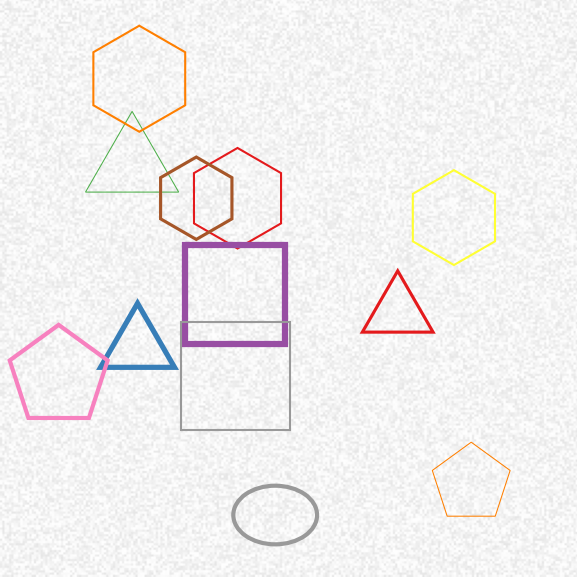[{"shape": "triangle", "thickness": 1.5, "radius": 0.35, "center": [0.689, 0.459]}, {"shape": "hexagon", "thickness": 1, "radius": 0.44, "center": [0.411, 0.656]}, {"shape": "triangle", "thickness": 2.5, "radius": 0.37, "center": [0.238, 0.4]}, {"shape": "triangle", "thickness": 0.5, "radius": 0.47, "center": [0.229, 0.713]}, {"shape": "square", "thickness": 3, "radius": 0.43, "center": [0.407, 0.489]}, {"shape": "hexagon", "thickness": 1, "radius": 0.46, "center": [0.241, 0.863]}, {"shape": "pentagon", "thickness": 0.5, "radius": 0.35, "center": [0.816, 0.163]}, {"shape": "hexagon", "thickness": 1, "radius": 0.41, "center": [0.786, 0.622]}, {"shape": "hexagon", "thickness": 1.5, "radius": 0.36, "center": [0.34, 0.656]}, {"shape": "pentagon", "thickness": 2, "radius": 0.45, "center": [0.102, 0.347]}, {"shape": "square", "thickness": 1, "radius": 0.47, "center": [0.408, 0.348]}, {"shape": "oval", "thickness": 2, "radius": 0.36, "center": [0.477, 0.107]}]